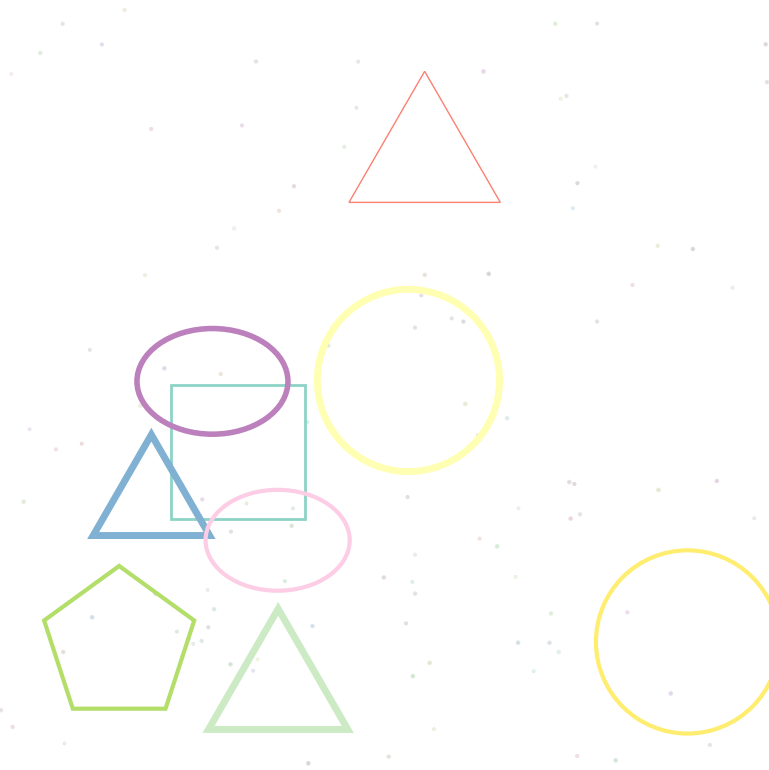[{"shape": "square", "thickness": 1, "radius": 0.43, "center": [0.309, 0.413]}, {"shape": "circle", "thickness": 2.5, "radius": 0.59, "center": [0.53, 0.506]}, {"shape": "triangle", "thickness": 0.5, "radius": 0.57, "center": [0.552, 0.794]}, {"shape": "triangle", "thickness": 2.5, "radius": 0.44, "center": [0.197, 0.348]}, {"shape": "pentagon", "thickness": 1.5, "radius": 0.51, "center": [0.155, 0.163]}, {"shape": "oval", "thickness": 1.5, "radius": 0.47, "center": [0.361, 0.298]}, {"shape": "oval", "thickness": 2, "radius": 0.49, "center": [0.276, 0.505]}, {"shape": "triangle", "thickness": 2.5, "radius": 0.52, "center": [0.361, 0.105]}, {"shape": "circle", "thickness": 1.5, "radius": 0.59, "center": [0.893, 0.166]}]